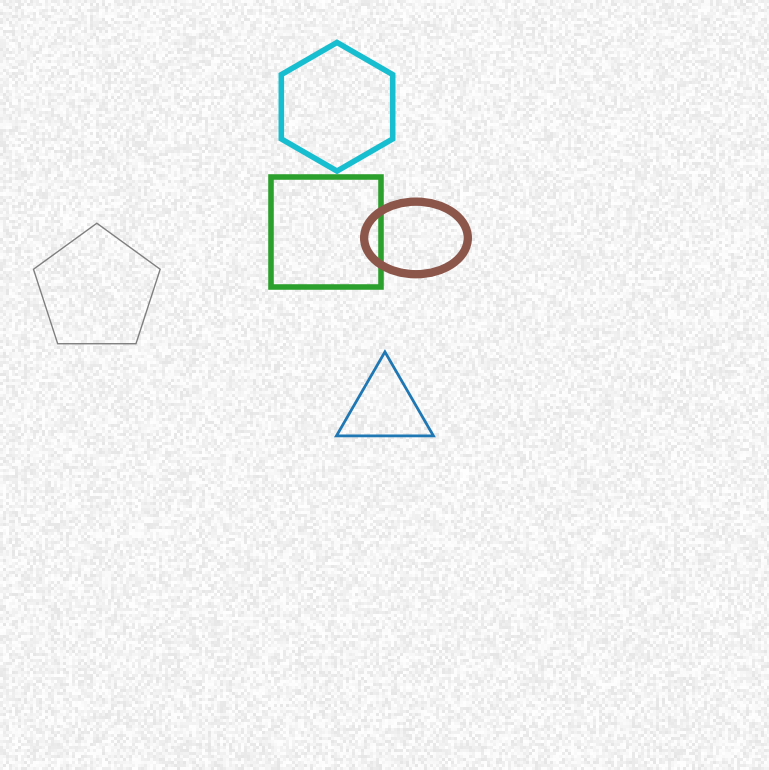[{"shape": "triangle", "thickness": 1, "radius": 0.36, "center": [0.5, 0.47]}, {"shape": "square", "thickness": 2, "radius": 0.36, "center": [0.423, 0.699]}, {"shape": "oval", "thickness": 3, "radius": 0.34, "center": [0.54, 0.691]}, {"shape": "pentagon", "thickness": 0.5, "radius": 0.43, "center": [0.126, 0.624]}, {"shape": "hexagon", "thickness": 2, "radius": 0.42, "center": [0.438, 0.861]}]